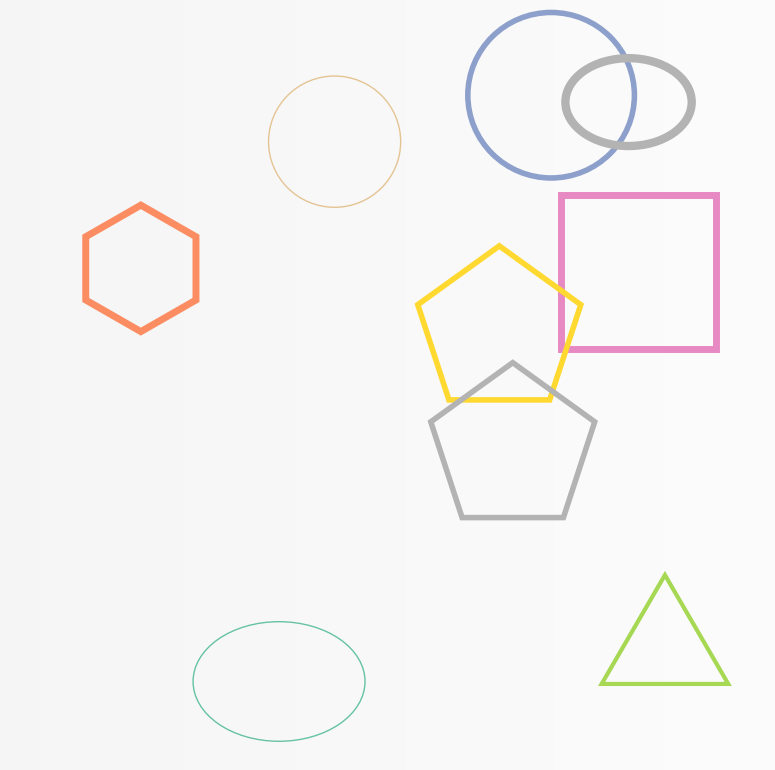[{"shape": "oval", "thickness": 0.5, "radius": 0.55, "center": [0.36, 0.115]}, {"shape": "hexagon", "thickness": 2.5, "radius": 0.41, "center": [0.182, 0.651]}, {"shape": "circle", "thickness": 2, "radius": 0.54, "center": [0.711, 0.876]}, {"shape": "square", "thickness": 2.5, "radius": 0.5, "center": [0.824, 0.647]}, {"shape": "triangle", "thickness": 1.5, "radius": 0.47, "center": [0.858, 0.159]}, {"shape": "pentagon", "thickness": 2, "radius": 0.55, "center": [0.644, 0.57]}, {"shape": "circle", "thickness": 0.5, "radius": 0.43, "center": [0.432, 0.816]}, {"shape": "oval", "thickness": 3, "radius": 0.41, "center": [0.811, 0.867]}, {"shape": "pentagon", "thickness": 2, "radius": 0.56, "center": [0.662, 0.418]}]